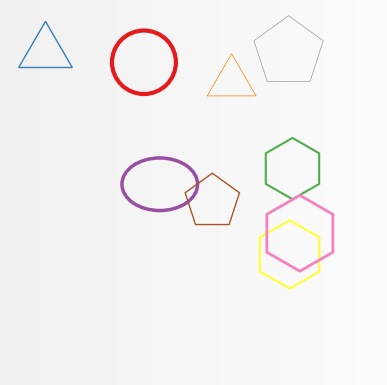[{"shape": "circle", "thickness": 3, "radius": 0.41, "center": [0.371, 0.838]}, {"shape": "triangle", "thickness": 1, "radius": 0.4, "center": [0.117, 0.865]}, {"shape": "hexagon", "thickness": 1.5, "radius": 0.4, "center": [0.755, 0.562]}, {"shape": "oval", "thickness": 2.5, "radius": 0.49, "center": [0.412, 0.521]}, {"shape": "triangle", "thickness": 0.5, "radius": 0.36, "center": [0.598, 0.787]}, {"shape": "hexagon", "thickness": 1.5, "radius": 0.44, "center": [0.747, 0.339]}, {"shape": "pentagon", "thickness": 1, "radius": 0.37, "center": [0.548, 0.476]}, {"shape": "hexagon", "thickness": 2, "radius": 0.49, "center": [0.774, 0.394]}, {"shape": "pentagon", "thickness": 0.5, "radius": 0.47, "center": [0.745, 0.865]}]